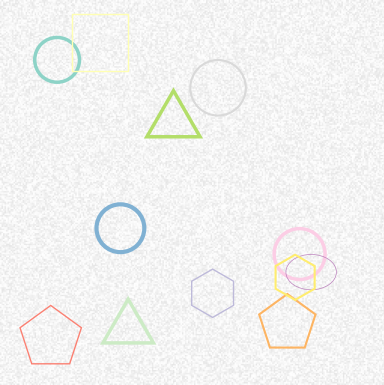[{"shape": "circle", "thickness": 2.5, "radius": 0.29, "center": [0.148, 0.845]}, {"shape": "square", "thickness": 1, "radius": 0.37, "center": [0.259, 0.889]}, {"shape": "hexagon", "thickness": 1, "radius": 0.31, "center": [0.552, 0.238]}, {"shape": "pentagon", "thickness": 1, "radius": 0.42, "center": [0.132, 0.123]}, {"shape": "circle", "thickness": 3, "radius": 0.31, "center": [0.313, 0.407]}, {"shape": "pentagon", "thickness": 1.5, "radius": 0.38, "center": [0.746, 0.159]}, {"shape": "triangle", "thickness": 2.5, "radius": 0.4, "center": [0.451, 0.685]}, {"shape": "circle", "thickness": 2.5, "radius": 0.33, "center": [0.778, 0.34]}, {"shape": "circle", "thickness": 1.5, "radius": 0.36, "center": [0.566, 0.772]}, {"shape": "oval", "thickness": 0.5, "radius": 0.33, "center": [0.808, 0.293]}, {"shape": "triangle", "thickness": 2.5, "radius": 0.38, "center": [0.333, 0.147]}, {"shape": "hexagon", "thickness": 1.5, "radius": 0.29, "center": [0.767, 0.28]}]